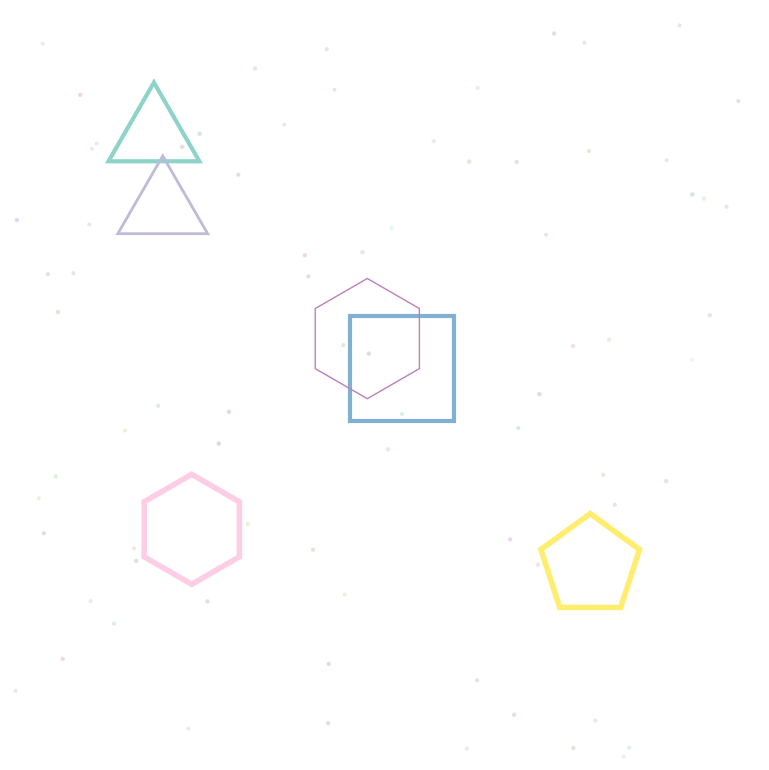[{"shape": "triangle", "thickness": 1.5, "radius": 0.34, "center": [0.2, 0.825]}, {"shape": "triangle", "thickness": 1, "radius": 0.34, "center": [0.211, 0.73]}, {"shape": "square", "thickness": 1.5, "radius": 0.34, "center": [0.522, 0.521]}, {"shape": "hexagon", "thickness": 2, "radius": 0.36, "center": [0.249, 0.313]}, {"shape": "hexagon", "thickness": 0.5, "radius": 0.39, "center": [0.477, 0.56]}, {"shape": "pentagon", "thickness": 2, "radius": 0.34, "center": [0.767, 0.266]}]